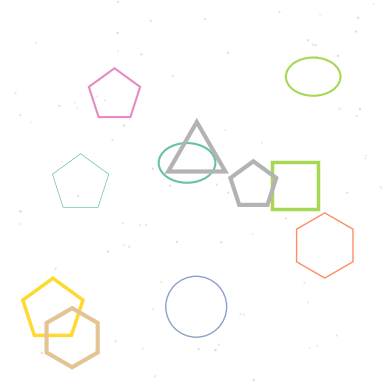[{"shape": "oval", "thickness": 1.5, "radius": 0.37, "center": [0.486, 0.577]}, {"shape": "pentagon", "thickness": 0.5, "radius": 0.38, "center": [0.209, 0.524]}, {"shape": "hexagon", "thickness": 1, "radius": 0.42, "center": [0.844, 0.362]}, {"shape": "circle", "thickness": 1, "radius": 0.4, "center": [0.51, 0.203]}, {"shape": "pentagon", "thickness": 1.5, "radius": 0.35, "center": [0.297, 0.753]}, {"shape": "square", "thickness": 2.5, "radius": 0.3, "center": [0.766, 0.518]}, {"shape": "oval", "thickness": 1.5, "radius": 0.35, "center": [0.813, 0.801]}, {"shape": "pentagon", "thickness": 2.5, "radius": 0.41, "center": [0.137, 0.195]}, {"shape": "hexagon", "thickness": 3, "radius": 0.38, "center": [0.187, 0.123]}, {"shape": "pentagon", "thickness": 3, "radius": 0.31, "center": [0.658, 0.518]}, {"shape": "triangle", "thickness": 3, "radius": 0.43, "center": [0.511, 0.597]}]